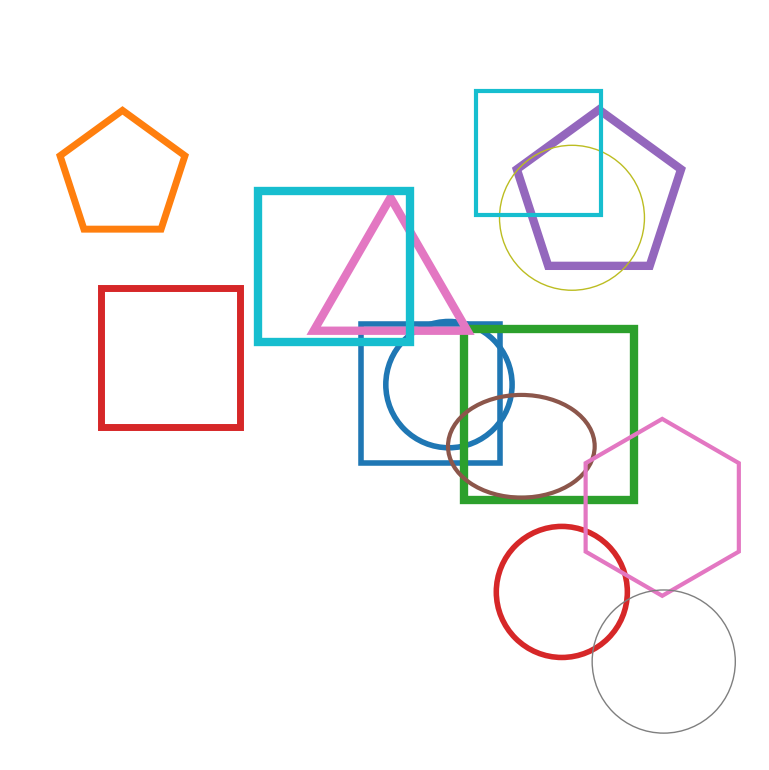[{"shape": "circle", "thickness": 2, "radius": 0.41, "center": [0.583, 0.5]}, {"shape": "square", "thickness": 2, "radius": 0.45, "center": [0.559, 0.489]}, {"shape": "pentagon", "thickness": 2.5, "radius": 0.43, "center": [0.159, 0.771]}, {"shape": "square", "thickness": 3, "radius": 0.55, "center": [0.713, 0.461]}, {"shape": "square", "thickness": 2.5, "radius": 0.45, "center": [0.221, 0.535]}, {"shape": "circle", "thickness": 2, "radius": 0.43, "center": [0.73, 0.231]}, {"shape": "pentagon", "thickness": 3, "radius": 0.56, "center": [0.778, 0.745]}, {"shape": "oval", "thickness": 1.5, "radius": 0.48, "center": [0.677, 0.42]}, {"shape": "hexagon", "thickness": 1.5, "radius": 0.57, "center": [0.86, 0.341]}, {"shape": "triangle", "thickness": 3, "radius": 0.58, "center": [0.507, 0.628]}, {"shape": "circle", "thickness": 0.5, "radius": 0.46, "center": [0.862, 0.141]}, {"shape": "circle", "thickness": 0.5, "radius": 0.47, "center": [0.743, 0.717]}, {"shape": "square", "thickness": 1.5, "radius": 0.4, "center": [0.7, 0.801]}, {"shape": "square", "thickness": 3, "radius": 0.49, "center": [0.434, 0.654]}]